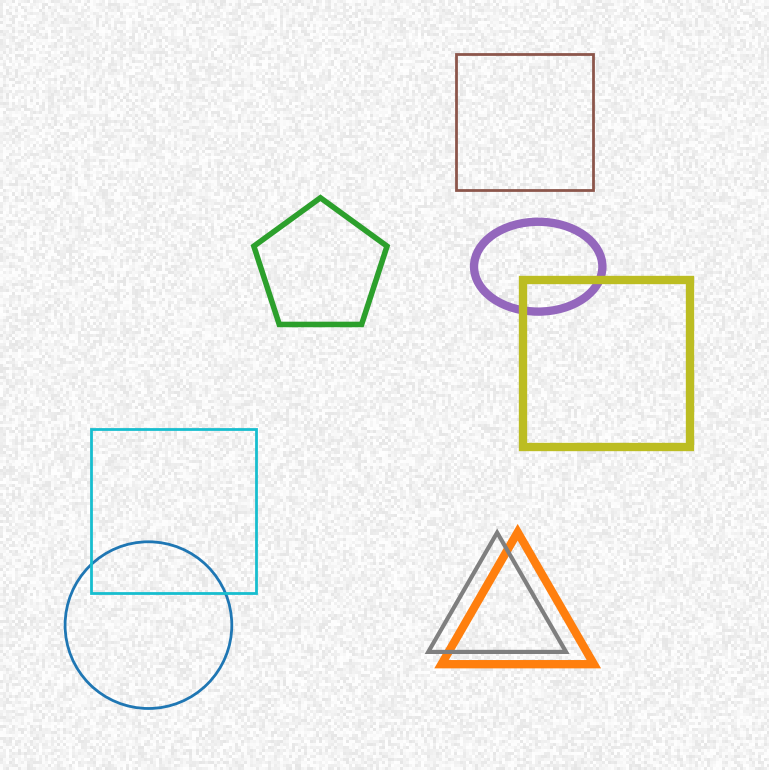[{"shape": "circle", "thickness": 1, "radius": 0.54, "center": [0.193, 0.188]}, {"shape": "triangle", "thickness": 3, "radius": 0.57, "center": [0.672, 0.195]}, {"shape": "pentagon", "thickness": 2, "radius": 0.45, "center": [0.416, 0.652]}, {"shape": "oval", "thickness": 3, "radius": 0.42, "center": [0.699, 0.654]}, {"shape": "square", "thickness": 1, "radius": 0.44, "center": [0.681, 0.842]}, {"shape": "triangle", "thickness": 1.5, "radius": 0.52, "center": [0.646, 0.205]}, {"shape": "square", "thickness": 3, "radius": 0.54, "center": [0.788, 0.527]}, {"shape": "square", "thickness": 1, "radius": 0.53, "center": [0.225, 0.336]}]